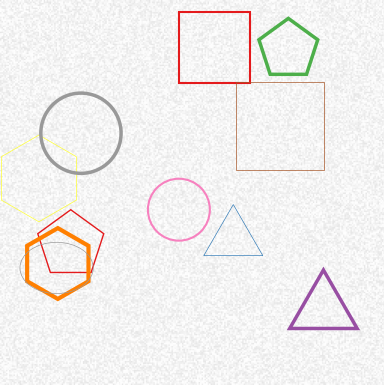[{"shape": "square", "thickness": 1.5, "radius": 0.46, "center": [0.558, 0.877]}, {"shape": "pentagon", "thickness": 1, "radius": 0.45, "center": [0.184, 0.365]}, {"shape": "triangle", "thickness": 0.5, "radius": 0.44, "center": [0.606, 0.38]}, {"shape": "pentagon", "thickness": 2.5, "radius": 0.4, "center": [0.749, 0.872]}, {"shape": "triangle", "thickness": 2.5, "radius": 0.51, "center": [0.84, 0.197]}, {"shape": "hexagon", "thickness": 3, "radius": 0.46, "center": [0.15, 0.316]}, {"shape": "hexagon", "thickness": 0.5, "radius": 0.56, "center": [0.101, 0.537]}, {"shape": "square", "thickness": 0.5, "radius": 0.57, "center": [0.726, 0.674]}, {"shape": "circle", "thickness": 1.5, "radius": 0.4, "center": [0.465, 0.455]}, {"shape": "circle", "thickness": 2.5, "radius": 0.52, "center": [0.21, 0.654]}, {"shape": "oval", "thickness": 0.5, "radius": 0.48, "center": [0.147, 0.304]}]